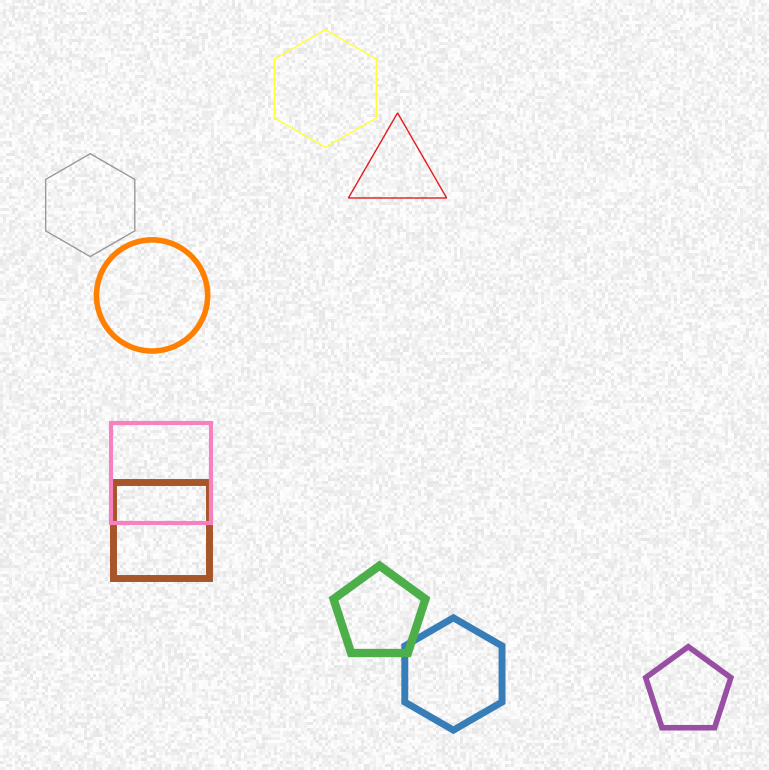[{"shape": "triangle", "thickness": 0.5, "radius": 0.37, "center": [0.516, 0.78]}, {"shape": "hexagon", "thickness": 2.5, "radius": 0.36, "center": [0.589, 0.125]}, {"shape": "pentagon", "thickness": 3, "radius": 0.31, "center": [0.493, 0.203]}, {"shape": "pentagon", "thickness": 2, "radius": 0.29, "center": [0.894, 0.102]}, {"shape": "circle", "thickness": 2, "radius": 0.36, "center": [0.198, 0.616]}, {"shape": "hexagon", "thickness": 0.5, "radius": 0.38, "center": [0.422, 0.885]}, {"shape": "square", "thickness": 2.5, "radius": 0.31, "center": [0.209, 0.312]}, {"shape": "square", "thickness": 1.5, "radius": 0.33, "center": [0.209, 0.386]}, {"shape": "hexagon", "thickness": 0.5, "radius": 0.33, "center": [0.117, 0.734]}]